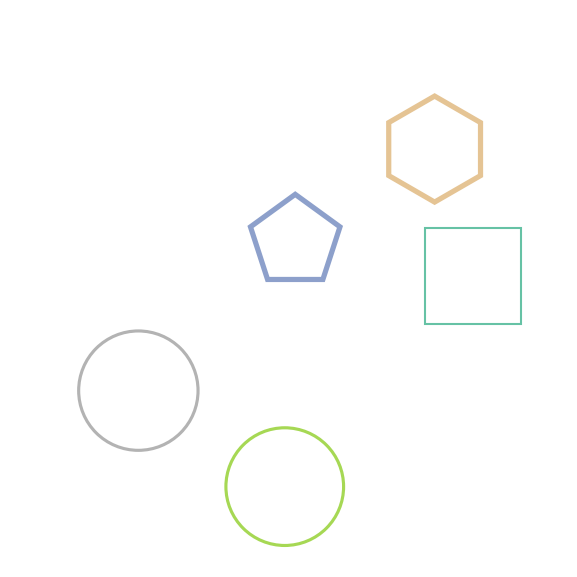[{"shape": "square", "thickness": 1, "radius": 0.42, "center": [0.819, 0.521]}, {"shape": "pentagon", "thickness": 2.5, "radius": 0.41, "center": [0.511, 0.581]}, {"shape": "circle", "thickness": 1.5, "radius": 0.51, "center": [0.493, 0.156]}, {"shape": "hexagon", "thickness": 2.5, "radius": 0.46, "center": [0.753, 0.741]}, {"shape": "circle", "thickness": 1.5, "radius": 0.52, "center": [0.24, 0.323]}]